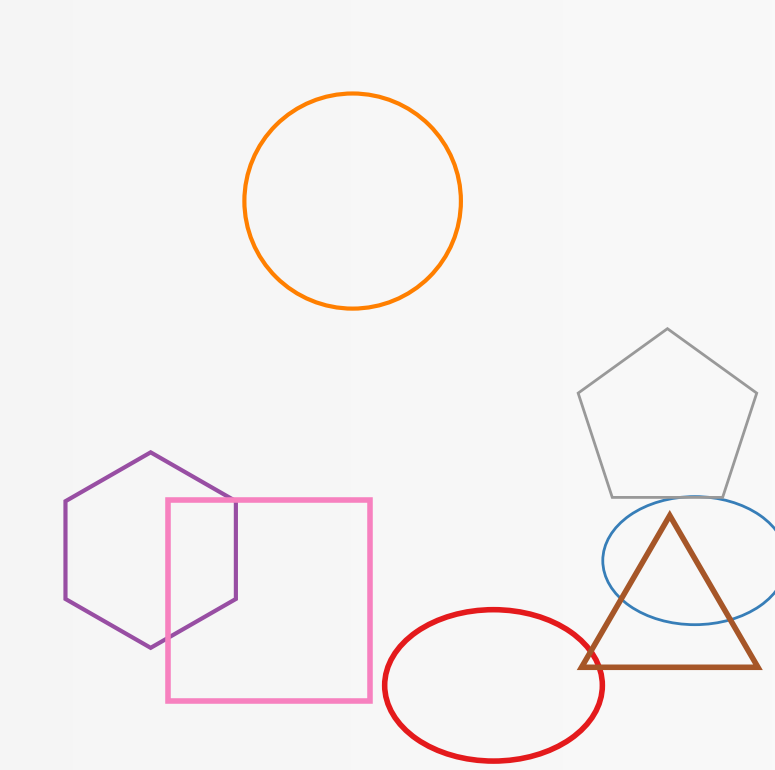[{"shape": "oval", "thickness": 2, "radius": 0.7, "center": [0.637, 0.11]}, {"shape": "oval", "thickness": 1, "radius": 0.59, "center": [0.897, 0.272]}, {"shape": "hexagon", "thickness": 1.5, "radius": 0.63, "center": [0.194, 0.286]}, {"shape": "circle", "thickness": 1.5, "radius": 0.7, "center": [0.455, 0.739]}, {"shape": "triangle", "thickness": 2, "radius": 0.66, "center": [0.864, 0.199]}, {"shape": "square", "thickness": 2, "radius": 0.65, "center": [0.347, 0.22]}, {"shape": "pentagon", "thickness": 1, "radius": 0.61, "center": [0.861, 0.452]}]